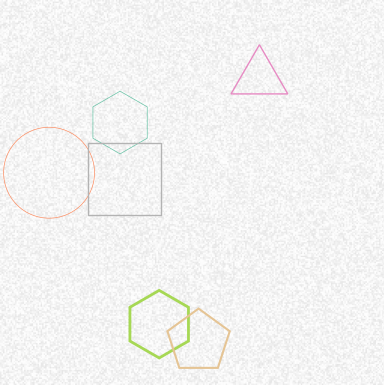[{"shape": "hexagon", "thickness": 0.5, "radius": 0.41, "center": [0.312, 0.682]}, {"shape": "circle", "thickness": 0.5, "radius": 0.59, "center": [0.127, 0.551]}, {"shape": "triangle", "thickness": 1, "radius": 0.43, "center": [0.674, 0.799]}, {"shape": "hexagon", "thickness": 2, "radius": 0.44, "center": [0.413, 0.158]}, {"shape": "pentagon", "thickness": 1.5, "radius": 0.43, "center": [0.516, 0.113]}, {"shape": "square", "thickness": 1, "radius": 0.47, "center": [0.323, 0.534]}]